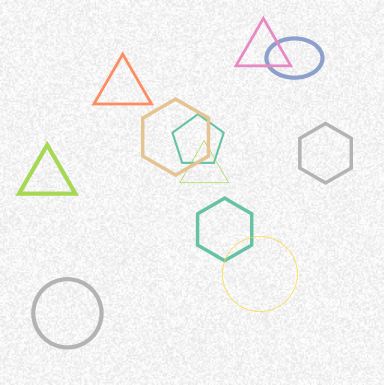[{"shape": "pentagon", "thickness": 1.5, "radius": 0.35, "center": [0.514, 0.634]}, {"shape": "hexagon", "thickness": 2.5, "radius": 0.41, "center": [0.583, 0.404]}, {"shape": "triangle", "thickness": 2, "radius": 0.43, "center": [0.319, 0.773]}, {"shape": "oval", "thickness": 3, "radius": 0.36, "center": [0.765, 0.849]}, {"shape": "triangle", "thickness": 2, "radius": 0.41, "center": [0.684, 0.87]}, {"shape": "triangle", "thickness": 3, "radius": 0.42, "center": [0.123, 0.539]}, {"shape": "triangle", "thickness": 0.5, "radius": 0.37, "center": [0.53, 0.562]}, {"shape": "circle", "thickness": 0.5, "radius": 0.49, "center": [0.675, 0.288]}, {"shape": "hexagon", "thickness": 2.5, "radius": 0.49, "center": [0.456, 0.644]}, {"shape": "hexagon", "thickness": 2.5, "radius": 0.39, "center": [0.846, 0.602]}, {"shape": "circle", "thickness": 3, "radius": 0.44, "center": [0.175, 0.186]}]